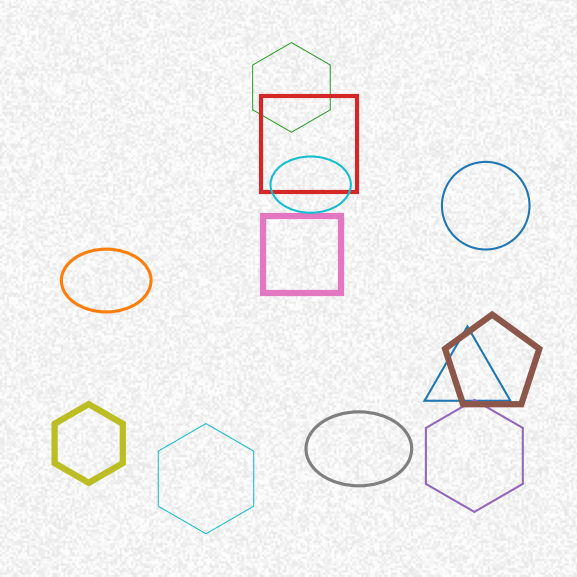[{"shape": "circle", "thickness": 1, "radius": 0.38, "center": [0.841, 0.643]}, {"shape": "triangle", "thickness": 1, "radius": 0.43, "center": [0.809, 0.348]}, {"shape": "oval", "thickness": 1.5, "radius": 0.39, "center": [0.184, 0.513]}, {"shape": "hexagon", "thickness": 0.5, "radius": 0.39, "center": [0.505, 0.848]}, {"shape": "square", "thickness": 2, "radius": 0.42, "center": [0.535, 0.75]}, {"shape": "hexagon", "thickness": 1, "radius": 0.48, "center": [0.821, 0.21]}, {"shape": "pentagon", "thickness": 3, "radius": 0.43, "center": [0.852, 0.369]}, {"shape": "square", "thickness": 3, "radius": 0.34, "center": [0.523, 0.558]}, {"shape": "oval", "thickness": 1.5, "radius": 0.46, "center": [0.621, 0.222]}, {"shape": "hexagon", "thickness": 3, "radius": 0.34, "center": [0.154, 0.231]}, {"shape": "hexagon", "thickness": 0.5, "radius": 0.48, "center": [0.357, 0.17]}, {"shape": "oval", "thickness": 1, "radius": 0.35, "center": [0.538, 0.679]}]